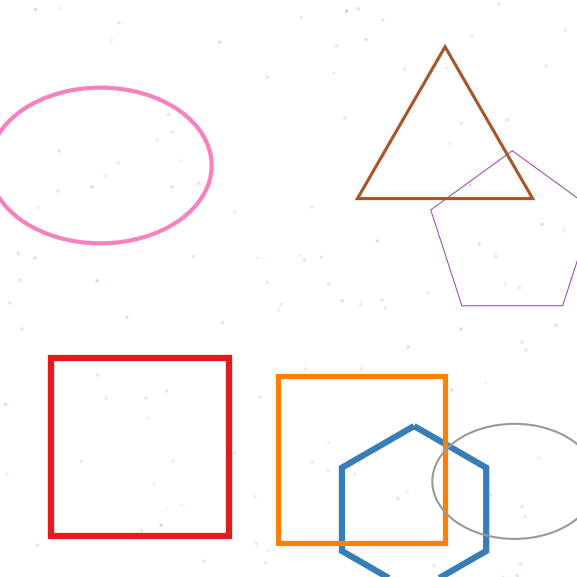[{"shape": "square", "thickness": 3, "radius": 0.77, "center": [0.243, 0.225]}, {"shape": "hexagon", "thickness": 3, "radius": 0.72, "center": [0.717, 0.117]}, {"shape": "pentagon", "thickness": 0.5, "radius": 0.74, "center": [0.887, 0.59]}, {"shape": "square", "thickness": 2.5, "radius": 0.72, "center": [0.626, 0.204]}, {"shape": "triangle", "thickness": 1.5, "radius": 0.88, "center": [0.771, 0.743]}, {"shape": "oval", "thickness": 2, "radius": 0.96, "center": [0.174, 0.713]}, {"shape": "oval", "thickness": 1, "radius": 0.71, "center": [0.891, 0.166]}]